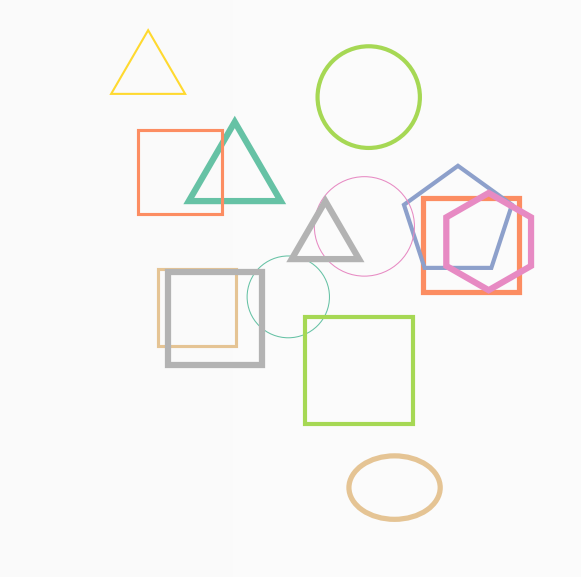[{"shape": "circle", "thickness": 0.5, "radius": 0.35, "center": [0.496, 0.485]}, {"shape": "triangle", "thickness": 3, "radius": 0.46, "center": [0.404, 0.697]}, {"shape": "square", "thickness": 1.5, "radius": 0.36, "center": [0.309, 0.701]}, {"shape": "square", "thickness": 2.5, "radius": 0.41, "center": [0.81, 0.575]}, {"shape": "pentagon", "thickness": 2, "radius": 0.49, "center": [0.788, 0.614]}, {"shape": "hexagon", "thickness": 3, "radius": 0.42, "center": [0.841, 0.581]}, {"shape": "circle", "thickness": 0.5, "radius": 0.43, "center": [0.627, 0.607]}, {"shape": "square", "thickness": 2, "radius": 0.46, "center": [0.618, 0.358]}, {"shape": "circle", "thickness": 2, "radius": 0.44, "center": [0.634, 0.831]}, {"shape": "triangle", "thickness": 1, "radius": 0.37, "center": [0.255, 0.873]}, {"shape": "oval", "thickness": 2.5, "radius": 0.39, "center": [0.679, 0.155]}, {"shape": "square", "thickness": 1.5, "radius": 0.34, "center": [0.339, 0.467]}, {"shape": "square", "thickness": 3, "radius": 0.4, "center": [0.37, 0.448]}, {"shape": "triangle", "thickness": 3, "radius": 0.33, "center": [0.56, 0.584]}]